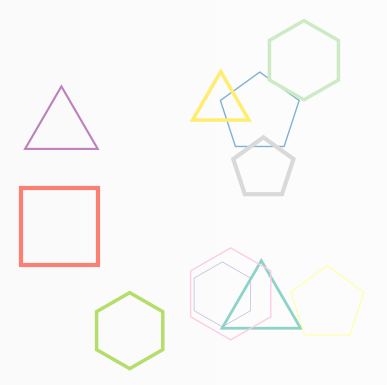[{"shape": "triangle", "thickness": 2, "radius": 0.59, "center": [0.674, 0.206]}, {"shape": "pentagon", "thickness": 1, "radius": 0.5, "center": [0.845, 0.211]}, {"shape": "hexagon", "thickness": 0.5, "radius": 0.42, "center": [0.574, 0.235]}, {"shape": "square", "thickness": 3, "radius": 0.5, "center": [0.154, 0.411]}, {"shape": "pentagon", "thickness": 1, "radius": 0.53, "center": [0.67, 0.706]}, {"shape": "hexagon", "thickness": 2.5, "radius": 0.49, "center": [0.335, 0.141]}, {"shape": "hexagon", "thickness": 1, "radius": 0.6, "center": [0.595, 0.237]}, {"shape": "pentagon", "thickness": 3, "radius": 0.41, "center": [0.68, 0.562]}, {"shape": "triangle", "thickness": 1.5, "radius": 0.54, "center": [0.158, 0.667]}, {"shape": "hexagon", "thickness": 2.5, "radius": 0.51, "center": [0.784, 0.844]}, {"shape": "triangle", "thickness": 2.5, "radius": 0.42, "center": [0.57, 0.73]}]